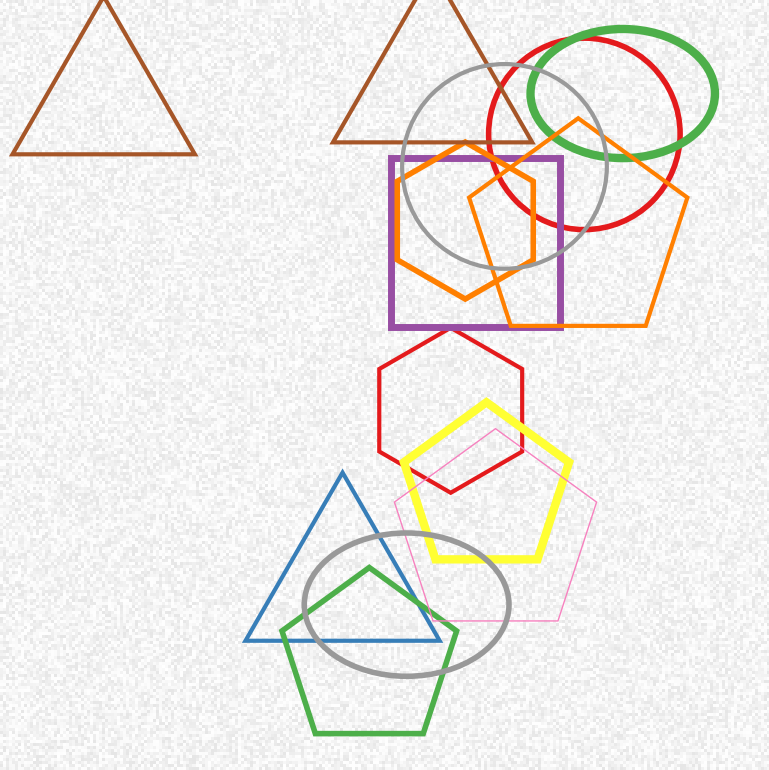[{"shape": "hexagon", "thickness": 1.5, "radius": 0.54, "center": [0.585, 0.467]}, {"shape": "circle", "thickness": 2, "radius": 0.62, "center": [0.759, 0.826]}, {"shape": "triangle", "thickness": 1.5, "radius": 0.73, "center": [0.445, 0.241]}, {"shape": "pentagon", "thickness": 2, "radius": 0.6, "center": [0.48, 0.144]}, {"shape": "oval", "thickness": 3, "radius": 0.6, "center": [0.809, 0.879]}, {"shape": "square", "thickness": 2.5, "radius": 0.55, "center": [0.617, 0.685]}, {"shape": "hexagon", "thickness": 2, "radius": 0.51, "center": [0.604, 0.714]}, {"shape": "pentagon", "thickness": 1.5, "radius": 0.75, "center": [0.751, 0.697]}, {"shape": "pentagon", "thickness": 3, "radius": 0.56, "center": [0.632, 0.365]}, {"shape": "triangle", "thickness": 1.5, "radius": 0.75, "center": [0.562, 0.89]}, {"shape": "triangle", "thickness": 1.5, "radius": 0.68, "center": [0.135, 0.868]}, {"shape": "pentagon", "thickness": 0.5, "radius": 0.69, "center": [0.643, 0.305]}, {"shape": "circle", "thickness": 1.5, "radius": 0.66, "center": [0.655, 0.784]}, {"shape": "oval", "thickness": 2, "radius": 0.66, "center": [0.528, 0.215]}]